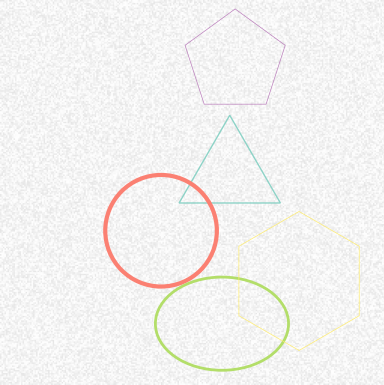[{"shape": "triangle", "thickness": 1, "radius": 0.76, "center": [0.597, 0.549]}, {"shape": "circle", "thickness": 3, "radius": 0.72, "center": [0.418, 0.401]}, {"shape": "oval", "thickness": 2, "radius": 0.86, "center": [0.577, 0.159]}, {"shape": "pentagon", "thickness": 0.5, "radius": 0.68, "center": [0.611, 0.84]}, {"shape": "hexagon", "thickness": 0.5, "radius": 0.9, "center": [0.777, 0.27]}]